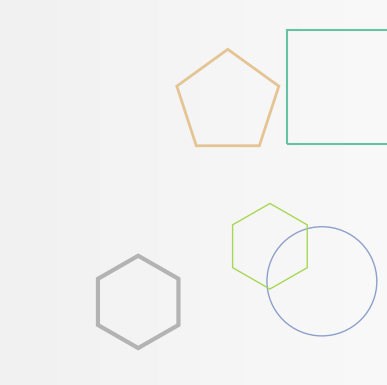[{"shape": "square", "thickness": 1.5, "radius": 0.74, "center": [0.888, 0.774]}, {"shape": "circle", "thickness": 1, "radius": 0.71, "center": [0.831, 0.269]}, {"shape": "hexagon", "thickness": 1, "radius": 0.56, "center": [0.697, 0.36]}, {"shape": "pentagon", "thickness": 2, "radius": 0.69, "center": [0.588, 0.733]}, {"shape": "hexagon", "thickness": 3, "radius": 0.6, "center": [0.357, 0.216]}]